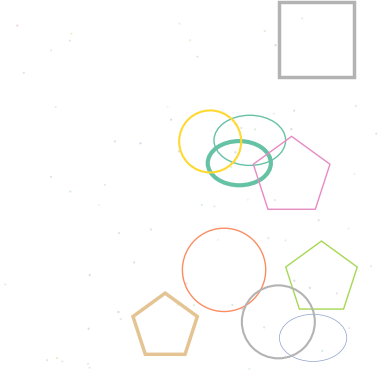[{"shape": "oval", "thickness": 1, "radius": 0.47, "center": [0.649, 0.635]}, {"shape": "oval", "thickness": 3, "radius": 0.41, "center": [0.622, 0.576]}, {"shape": "circle", "thickness": 1, "radius": 0.54, "center": [0.582, 0.299]}, {"shape": "oval", "thickness": 0.5, "radius": 0.44, "center": [0.813, 0.122]}, {"shape": "pentagon", "thickness": 1, "radius": 0.52, "center": [0.757, 0.541]}, {"shape": "pentagon", "thickness": 1, "radius": 0.49, "center": [0.835, 0.276]}, {"shape": "circle", "thickness": 1.5, "radius": 0.4, "center": [0.546, 0.633]}, {"shape": "pentagon", "thickness": 2.5, "radius": 0.44, "center": [0.429, 0.151]}, {"shape": "circle", "thickness": 1.5, "radius": 0.47, "center": [0.723, 0.164]}, {"shape": "square", "thickness": 2.5, "radius": 0.49, "center": [0.822, 0.896]}]